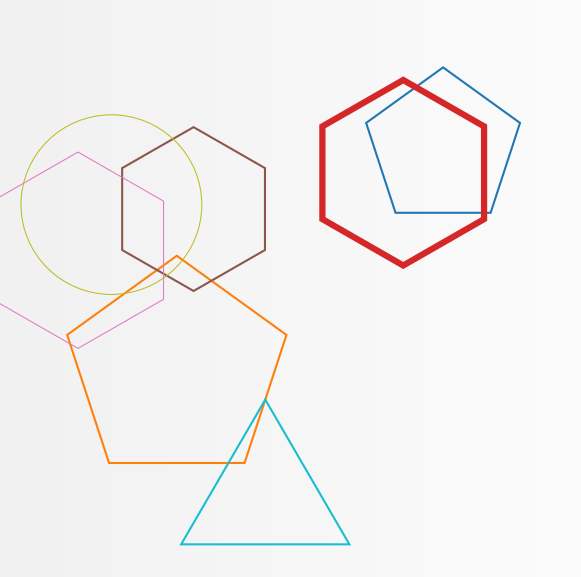[{"shape": "pentagon", "thickness": 1, "radius": 0.7, "center": [0.762, 0.743]}, {"shape": "pentagon", "thickness": 1, "radius": 0.99, "center": [0.304, 0.358]}, {"shape": "hexagon", "thickness": 3, "radius": 0.8, "center": [0.694, 0.7]}, {"shape": "hexagon", "thickness": 1, "radius": 0.71, "center": [0.333, 0.637]}, {"shape": "hexagon", "thickness": 0.5, "radius": 0.85, "center": [0.134, 0.566]}, {"shape": "circle", "thickness": 0.5, "radius": 0.78, "center": [0.192, 0.645]}, {"shape": "triangle", "thickness": 1, "radius": 0.84, "center": [0.456, 0.14]}]